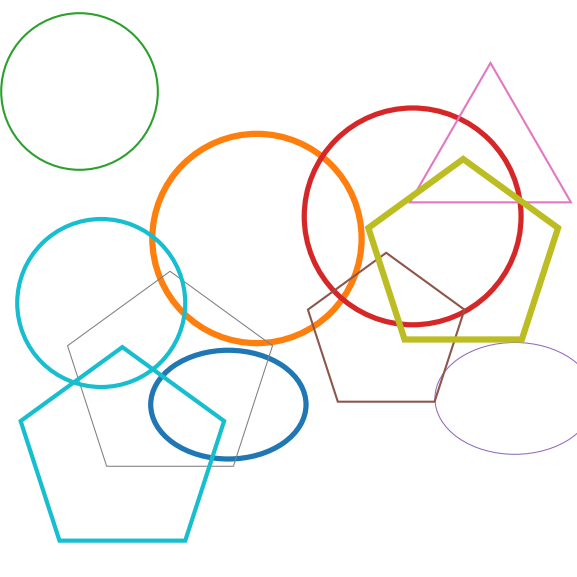[{"shape": "oval", "thickness": 2.5, "radius": 0.67, "center": [0.395, 0.298]}, {"shape": "circle", "thickness": 3, "radius": 0.91, "center": [0.445, 0.586]}, {"shape": "circle", "thickness": 1, "radius": 0.68, "center": [0.138, 0.841]}, {"shape": "circle", "thickness": 2.5, "radius": 0.94, "center": [0.715, 0.624]}, {"shape": "oval", "thickness": 0.5, "radius": 0.69, "center": [0.891, 0.309]}, {"shape": "pentagon", "thickness": 1, "radius": 0.71, "center": [0.669, 0.419]}, {"shape": "triangle", "thickness": 1, "radius": 0.8, "center": [0.849, 0.729]}, {"shape": "pentagon", "thickness": 0.5, "radius": 0.93, "center": [0.294, 0.343]}, {"shape": "pentagon", "thickness": 3, "radius": 0.86, "center": [0.802, 0.551]}, {"shape": "pentagon", "thickness": 2, "radius": 0.93, "center": [0.212, 0.213]}, {"shape": "circle", "thickness": 2, "radius": 0.73, "center": [0.175, 0.474]}]